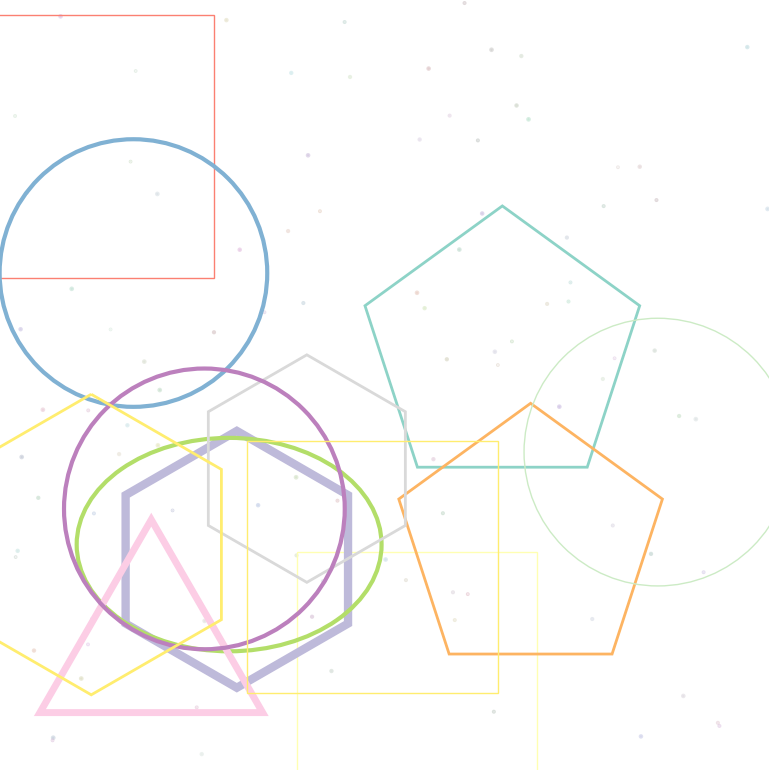[{"shape": "pentagon", "thickness": 1, "radius": 0.94, "center": [0.652, 0.545]}, {"shape": "square", "thickness": 0.5, "radius": 0.78, "center": [0.542, 0.127]}, {"shape": "hexagon", "thickness": 3, "radius": 0.83, "center": [0.308, 0.274]}, {"shape": "square", "thickness": 0.5, "radius": 0.86, "center": [0.107, 0.81]}, {"shape": "circle", "thickness": 1.5, "radius": 0.87, "center": [0.173, 0.645]}, {"shape": "pentagon", "thickness": 1, "radius": 0.9, "center": [0.689, 0.296]}, {"shape": "oval", "thickness": 1.5, "radius": 0.99, "center": [0.298, 0.293]}, {"shape": "triangle", "thickness": 2.5, "radius": 0.84, "center": [0.196, 0.158]}, {"shape": "hexagon", "thickness": 1, "radius": 0.74, "center": [0.398, 0.391]}, {"shape": "circle", "thickness": 1.5, "radius": 0.91, "center": [0.265, 0.339]}, {"shape": "circle", "thickness": 0.5, "radius": 0.87, "center": [0.854, 0.413]}, {"shape": "hexagon", "thickness": 1, "radius": 0.98, "center": [0.119, 0.293]}, {"shape": "square", "thickness": 0.5, "radius": 0.82, "center": [0.484, 0.264]}]